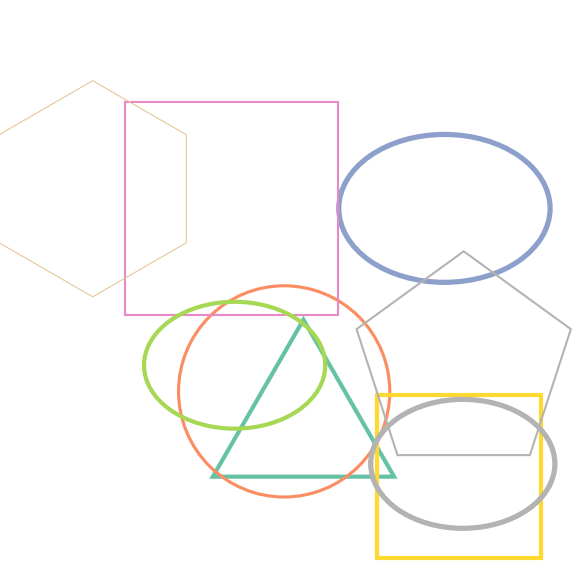[{"shape": "triangle", "thickness": 2, "radius": 0.91, "center": [0.525, 0.264]}, {"shape": "circle", "thickness": 1.5, "radius": 0.91, "center": [0.492, 0.321]}, {"shape": "oval", "thickness": 2.5, "radius": 0.91, "center": [0.77, 0.638]}, {"shape": "square", "thickness": 1, "radius": 0.92, "center": [0.401, 0.638]}, {"shape": "oval", "thickness": 2, "radius": 0.78, "center": [0.406, 0.367]}, {"shape": "square", "thickness": 2, "radius": 0.71, "center": [0.795, 0.174]}, {"shape": "hexagon", "thickness": 0.5, "radius": 0.94, "center": [0.161, 0.672]}, {"shape": "pentagon", "thickness": 1, "radius": 0.98, "center": [0.803, 0.369]}, {"shape": "oval", "thickness": 2.5, "radius": 0.8, "center": [0.801, 0.196]}]